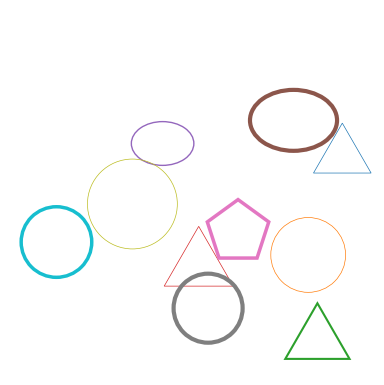[{"shape": "triangle", "thickness": 0.5, "radius": 0.43, "center": [0.889, 0.594]}, {"shape": "circle", "thickness": 0.5, "radius": 0.49, "center": [0.801, 0.338]}, {"shape": "triangle", "thickness": 1.5, "radius": 0.48, "center": [0.824, 0.116]}, {"shape": "triangle", "thickness": 0.5, "radius": 0.52, "center": [0.516, 0.309]}, {"shape": "oval", "thickness": 1, "radius": 0.41, "center": [0.422, 0.627]}, {"shape": "oval", "thickness": 3, "radius": 0.57, "center": [0.762, 0.687]}, {"shape": "pentagon", "thickness": 2.5, "radius": 0.42, "center": [0.618, 0.398]}, {"shape": "circle", "thickness": 3, "radius": 0.45, "center": [0.541, 0.2]}, {"shape": "circle", "thickness": 0.5, "radius": 0.58, "center": [0.344, 0.47]}, {"shape": "circle", "thickness": 2.5, "radius": 0.46, "center": [0.147, 0.371]}]